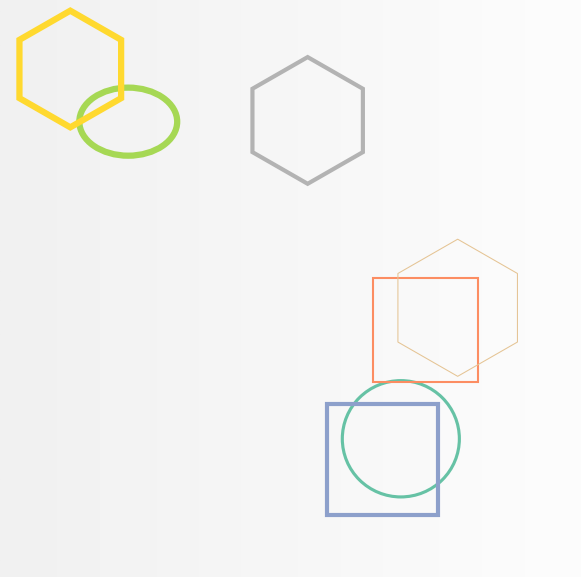[{"shape": "circle", "thickness": 1.5, "radius": 0.5, "center": [0.69, 0.239]}, {"shape": "square", "thickness": 1, "radius": 0.45, "center": [0.732, 0.428]}, {"shape": "square", "thickness": 2, "radius": 0.48, "center": [0.658, 0.203]}, {"shape": "oval", "thickness": 3, "radius": 0.42, "center": [0.221, 0.788]}, {"shape": "hexagon", "thickness": 3, "radius": 0.5, "center": [0.121, 0.88]}, {"shape": "hexagon", "thickness": 0.5, "radius": 0.59, "center": [0.787, 0.466]}, {"shape": "hexagon", "thickness": 2, "radius": 0.55, "center": [0.529, 0.791]}]